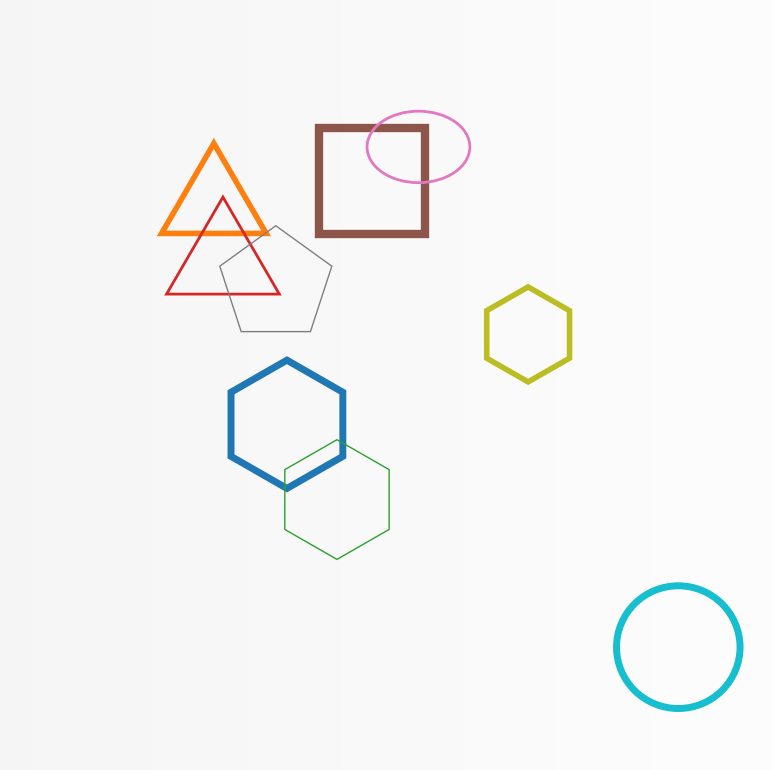[{"shape": "hexagon", "thickness": 2.5, "radius": 0.42, "center": [0.37, 0.449]}, {"shape": "triangle", "thickness": 2, "radius": 0.39, "center": [0.276, 0.736]}, {"shape": "hexagon", "thickness": 0.5, "radius": 0.39, "center": [0.435, 0.351]}, {"shape": "triangle", "thickness": 1, "radius": 0.42, "center": [0.288, 0.66]}, {"shape": "square", "thickness": 3, "radius": 0.34, "center": [0.48, 0.765]}, {"shape": "oval", "thickness": 1, "radius": 0.33, "center": [0.54, 0.809]}, {"shape": "pentagon", "thickness": 0.5, "radius": 0.38, "center": [0.356, 0.631]}, {"shape": "hexagon", "thickness": 2, "radius": 0.31, "center": [0.681, 0.566]}, {"shape": "circle", "thickness": 2.5, "radius": 0.4, "center": [0.875, 0.16]}]